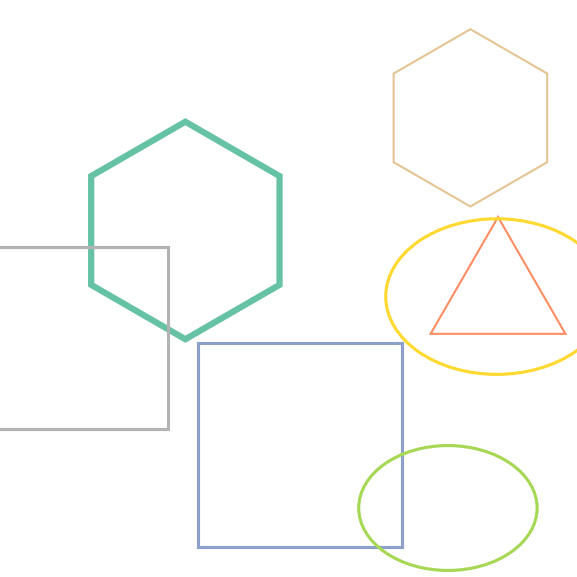[{"shape": "hexagon", "thickness": 3, "radius": 0.94, "center": [0.321, 0.6]}, {"shape": "triangle", "thickness": 1, "radius": 0.67, "center": [0.862, 0.488]}, {"shape": "square", "thickness": 1.5, "radius": 0.88, "center": [0.519, 0.228]}, {"shape": "oval", "thickness": 1.5, "radius": 0.77, "center": [0.776, 0.119]}, {"shape": "oval", "thickness": 1.5, "radius": 0.96, "center": [0.86, 0.486]}, {"shape": "hexagon", "thickness": 1, "radius": 0.77, "center": [0.815, 0.795]}, {"shape": "square", "thickness": 1.5, "radius": 0.79, "center": [0.133, 0.414]}]